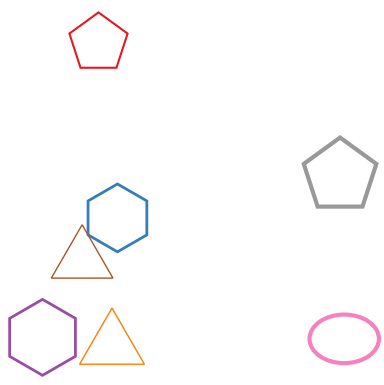[{"shape": "pentagon", "thickness": 1.5, "radius": 0.4, "center": [0.256, 0.888]}, {"shape": "hexagon", "thickness": 2, "radius": 0.44, "center": [0.305, 0.434]}, {"shape": "hexagon", "thickness": 2, "radius": 0.49, "center": [0.11, 0.124]}, {"shape": "triangle", "thickness": 1, "radius": 0.49, "center": [0.291, 0.103]}, {"shape": "triangle", "thickness": 1, "radius": 0.46, "center": [0.213, 0.324]}, {"shape": "oval", "thickness": 3, "radius": 0.45, "center": [0.894, 0.12]}, {"shape": "pentagon", "thickness": 3, "radius": 0.5, "center": [0.883, 0.544]}]